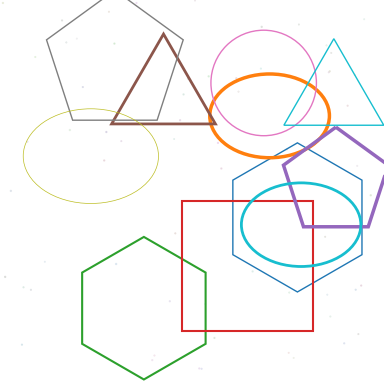[{"shape": "hexagon", "thickness": 1, "radius": 0.97, "center": [0.772, 0.435]}, {"shape": "oval", "thickness": 2.5, "radius": 0.78, "center": [0.7, 0.699]}, {"shape": "hexagon", "thickness": 1.5, "radius": 0.93, "center": [0.374, 0.199]}, {"shape": "square", "thickness": 1.5, "radius": 0.85, "center": [0.643, 0.309]}, {"shape": "pentagon", "thickness": 2.5, "radius": 0.72, "center": [0.872, 0.527]}, {"shape": "triangle", "thickness": 2, "radius": 0.78, "center": [0.425, 0.756]}, {"shape": "circle", "thickness": 1, "radius": 0.69, "center": [0.685, 0.785]}, {"shape": "pentagon", "thickness": 1, "radius": 0.93, "center": [0.298, 0.839]}, {"shape": "oval", "thickness": 0.5, "radius": 0.88, "center": [0.236, 0.594]}, {"shape": "oval", "thickness": 2, "radius": 0.78, "center": [0.782, 0.416]}, {"shape": "triangle", "thickness": 1, "radius": 0.75, "center": [0.867, 0.75]}]